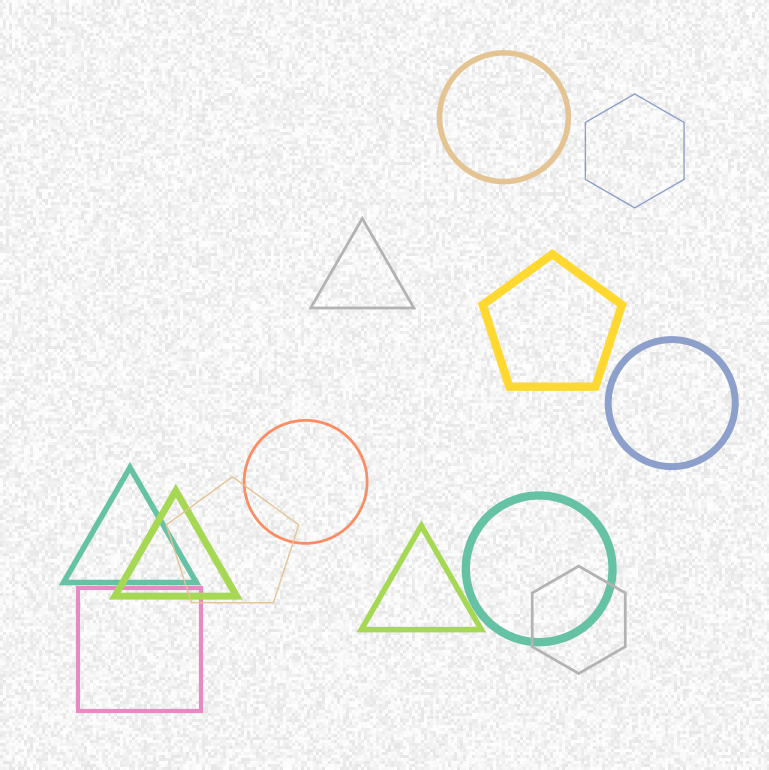[{"shape": "triangle", "thickness": 2, "radius": 0.5, "center": [0.169, 0.293]}, {"shape": "circle", "thickness": 3, "radius": 0.48, "center": [0.7, 0.261]}, {"shape": "circle", "thickness": 1, "radius": 0.4, "center": [0.397, 0.374]}, {"shape": "hexagon", "thickness": 0.5, "radius": 0.37, "center": [0.824, 0.804]}, {"shape": "circle", "thickness": 2.5, "radius": 0.41, "center": [0.872, 0.476]}, {"shape": "square", "thickness": 1.5, "radius": 0.4, "center": [0.181, 0.157]}, {"shape": "triangle", "thickness": 2, "radius": 0.45, "center": [0.547, 0.227]}, {"shape": "triangle", "thickness": 2.5, "radius": 0.46, "center": [0.228, 0.271]}, {"shape": "pentagon", "thickness": 3, "radius": 0.48, "center": [0.717, 0.575]}, {"shape": "circle", "thickness": 2, "radius": 0.42, "center": [0.654, 0.848]}, {"shape": "pentagon", "thickness": 0.5, "radius": 0.45, "center": [0.302, 0.29]}, {"shape": "hexagon", "thickness": 1, "radius": 0.35, "center": [0.752, 0.195]}, {"shape": "triangle", "thickness": 1, "radius": 0.39, "center": [0.47, 0.639]}]